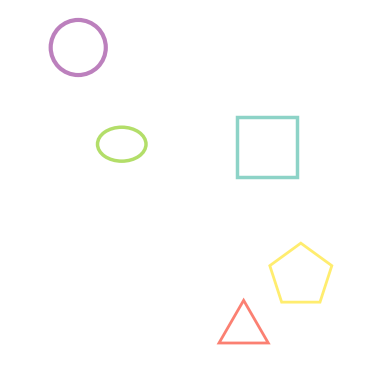[{"shape": "square", "thickness": 2.5, "radius": 0.39, "center": [0.693, 0.618]}, {"shape": "triangle", "thickness": 2, "radius": 0.37, "center": [0.633, 0.146]}, {"shape": "oval", "thickness": 2.5, "radius": 0.31, "center": [0.316, 0.625]}, {"shape": "circle", "thickness": 3, "radius": 0.36, "center": [0.203, 0.877]}, {"shape": "pentagon", "thickness": 2, "radius": 0.42, "center": [0.781, 0.284]}]